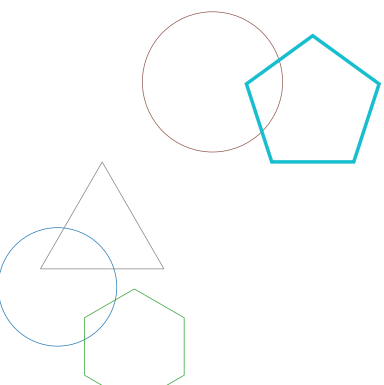[{"shape": "circle", "thickness": 0.5, "radius": 0.77, "center": [0.149, 0.255]}, {"shape": "hexagon", "thickness": 0.5, "radius": 0.75, "center": [0.349, 0.1]}, {"shape": "circle", "thickness": 0.5, "radius": 0.91, "center": [0.552, 0.787]}, {"shape": "triangle", "thickness": 0.5, "radius": 0.93, "center": [0.265, 0.394]}, {"shape": "pentagon", "thickness": 2.5, "radius": 0.91, "center": [0.812, 0.726]}]